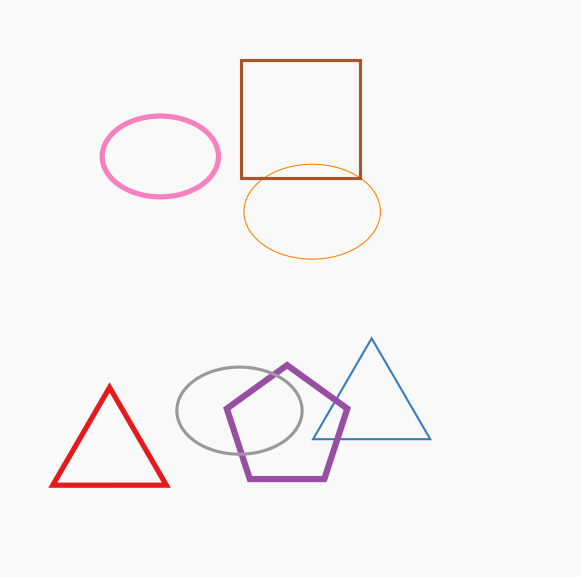[{"shape": "triangle", "thickness": 2.5, "radius": 0.56, "center": [0.189, 0.215]}, {"shape": "triangle", "thickness": 1, "radius": 0.58, "center": [0.639, 0.297]}, {"shape": "pentagon", "thickness": 3, "radius": 0.55, "center": [0.494, 0.258]}, {"shape": "oval", "thickness": 0.5, "radius": 0.59, "center": [0.537, 0.633]}, {"shape": "square", "thickness": 1.5, "radius": 0.51, "center": [0.517, 0.793]}, {"shape": "oval", "thickness": 2.5, "radius": 0.5, "center": [0.276, 0.728]}, {"shape": "oval", "thickness": 1.5, "radius": 0.54, "center": [0.412, 0.288]}]